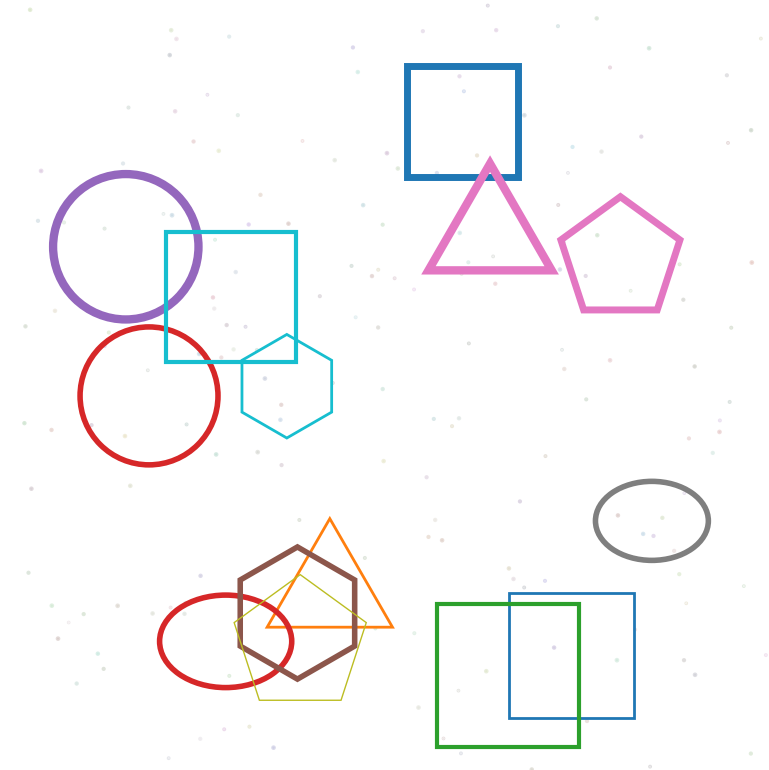[{"shape": "square", "thickness": 1, "radius": 0.41, "center": [0.742, 0.149]}, {"shape": "square", "thickness": 2.5, "radius": 0.36, "center": [0.601, 0.842]}, {"shape": "triangle", "thickness": 1, "radius": 0.47, "center": [0.428, 0.232]}, {"shape": "square", "thickness": 1.5, "radius": 0.46, "center": [0.66, 0.123]}, {"shape": "circle", "thickness": 2, "radius": 0.45, "center": [0.194, 0.486]}, {"shape": "oval", "thickness": 2, "radius": 0.43, "center": [0.293, 0.167]}, {"shape": "circle", "thickness": 3, "radius": 0.47, "center": [0.163, 0.68]}, {"shape": "hexagon", "thickness": 2, "radius": 0.43, "center": [0.386, 0.204]}, {"shape": "triangle", "thickness": 3, "radius": 0.46, "center": [0.636, 0.695]}, {"shape": "pentagon", "thickness": 2.5, "radius": 0.41, "center": [0.806, 0.663]}, {"shape": "oval", "thickness": 2, "radius": 0.37, "center": [0.847, 0.324]}, {"shape": "pentagon", "thickness": 0.5, "radius": 0.45, "center": [0.39, 0.164]}, {"shape": "hexagon", "thickness": 1, "radius": 0.34, "center": [0.372, 0.498]}, {"shape": "square", "thickness": 1.5, "radius": 0.42, "center": [0.3, 0.615]}]